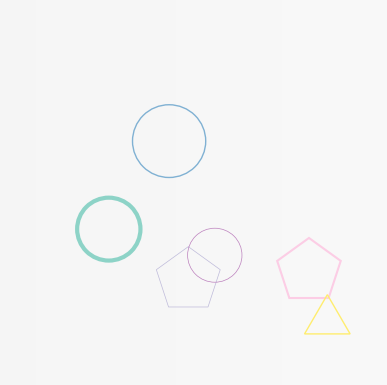[{"shape": "circle", "thickness": 3, "radius": 0.41, "center": [0.281, 0.405]}, {"shape": "pentagon", "thickness": 0.5, "radius": 0.43, "center": [0.486, 0.273]}, {"shape": "circle", "thickness": 1, "radius": 0.47, "center": [0.436, 0.633]}, {"shape": "pentagon", "thickness": 1.5, "radius": 0.43, "center": [0.797, 0.296]}, {"shape": "circle", "thickness": 0.5, "radius": 0.35, "center": [0.554, 0.337]}, {"shape": "triangle", "thickness": 1, "radius": 0.34, "center": [0.845, 0.167]}]